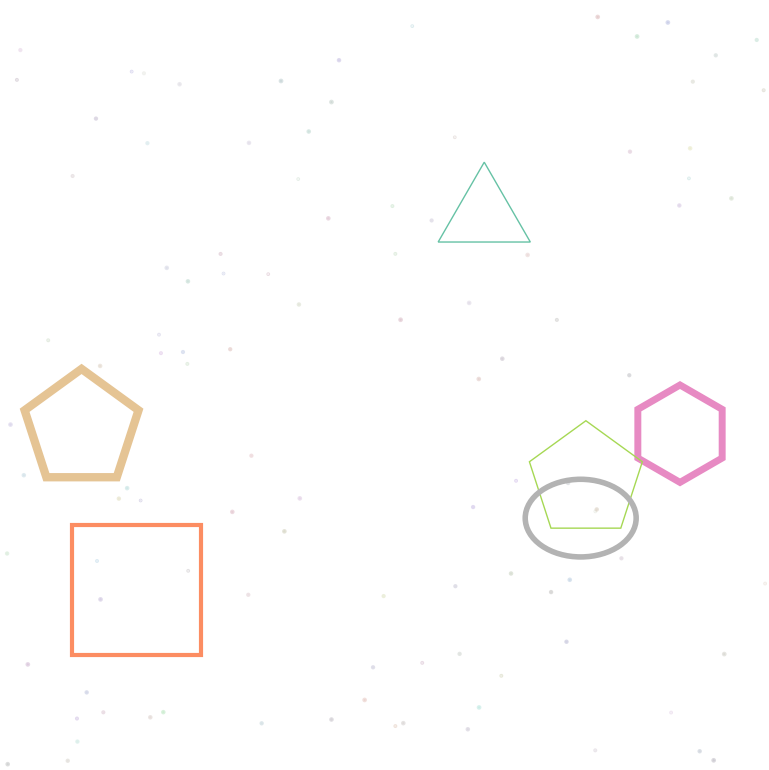[{"shape": "triangle", "thickness": 0.5, "radius": 0.35, "center": [0.629, 0.72]}, {"shape": "square", "thickness": 1.5, "radius": 0.42, "center": [0.177, 0.234]}, {"shape": "hexagon", "thickness": 2.5, "radius": 0.32, "center": [0.883, 0.437]}, {"shape": "pentagon", "thickness": 0.5, "radius": 0.39, "center": [0.761, 0.376]}, {"shape": "pentagon", "thickness": 3, "radius": 0.39, "center": [0.106, 0.443]}, {"shape": "oval", "thickness": 2, "radius": 0.36, "center": [0.754, 0.327]}]